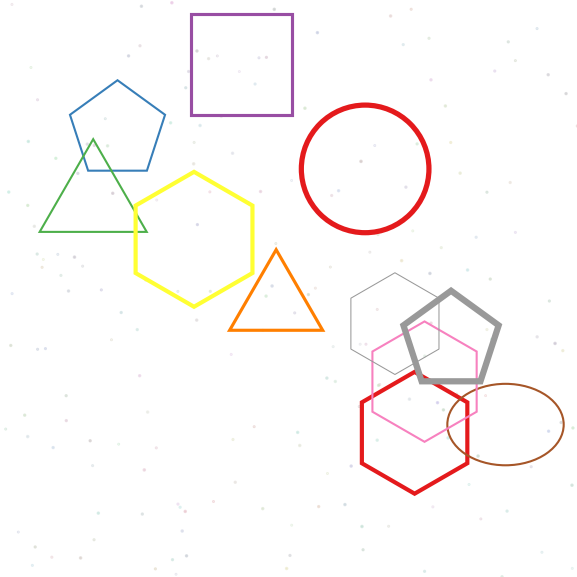[{"shape": "hexagon", "thickness": 2, "radius": 0.53, "center": [0.718, 0.25]}, {"shape": "circle", "thickness": 2.5, "radius": 0.55, "center": [0.632, 0.707]}, {"shape": "pentagon", "thickness": 1, "radius": 0.43, "center": [0.203, 0.774]}, {"shape": "triangle", "thickness": 1, "radius": 0.54, "center": [0.161, 0.651]}, {"shape": "square", "thickness": 1.5, "radius": 0.44, "center": [0.419, 0.887]}, {"shape": "triangle", "thickness": 1.5, "radius": 0.47, "center": [0.478, 0.474]}, {"shape": "hexagon", "thickness": 2, "radius": 0.58, "center": [0.336, 0.585]}, {"shape": "oval", "thickness": 1, "radius": 0.5, "center": [0.875, 0.264]}, {"shape": "hexagon", "thickness": 1, "radius": 0.52, "center": [0.735, 0.338]}, {"shape": "pentagon", "thickness": 3, "radius": 0.43, "center": [0.781, 0.409]}, {"shape": "hexagon", "thickness": 0.5, "radius": 0.44, "center": [0.684, 0.439]}]